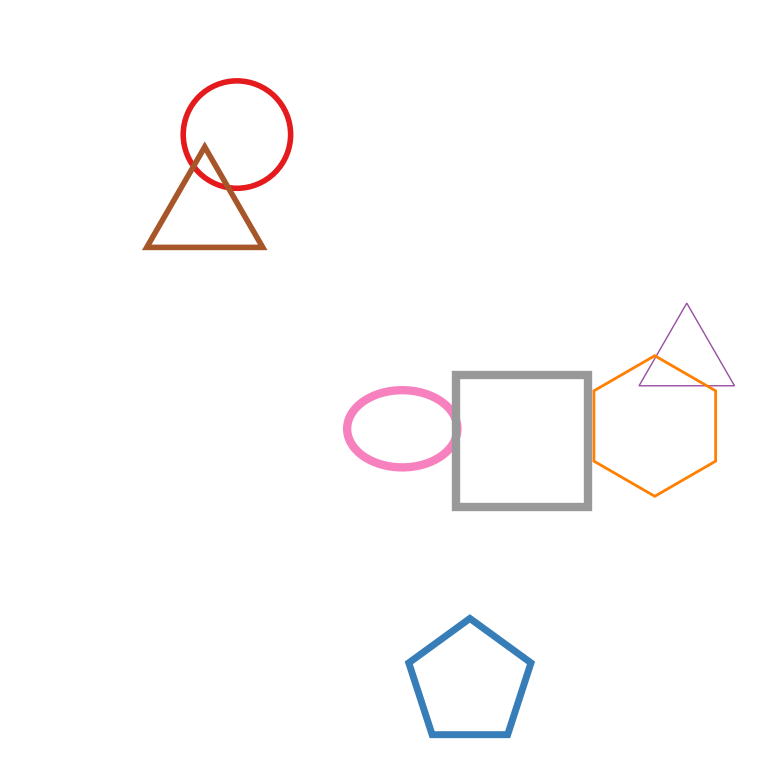[{"shape": "circle", "thickness": 2, "radius": 0.35, "center": [0.308, 0.825]}, {"shape": "pentagon", "thickness": 2.5, "radius": 0.42, "center": [0.61, 0.113]}, {"shape": "triangle", "thickness": 0.5, "radius": 0.36, "center": [0.892, 0.535]}, {"shape": "hexagon", "thickness": 1, "radius": 0.46, "center": [0.85, 0.447]}, {"shape": "triangle", "thickness": 2, "radius": 0.43, "center": [0.266, 0.722]}, {"shape": "oval", "thickness": 3, "radius": 0.36, "center": [0.522, 0.443]}, {"shape": "square", "thickness": 3, "radius": 0.43, "center": [0.678, 0.427]}]